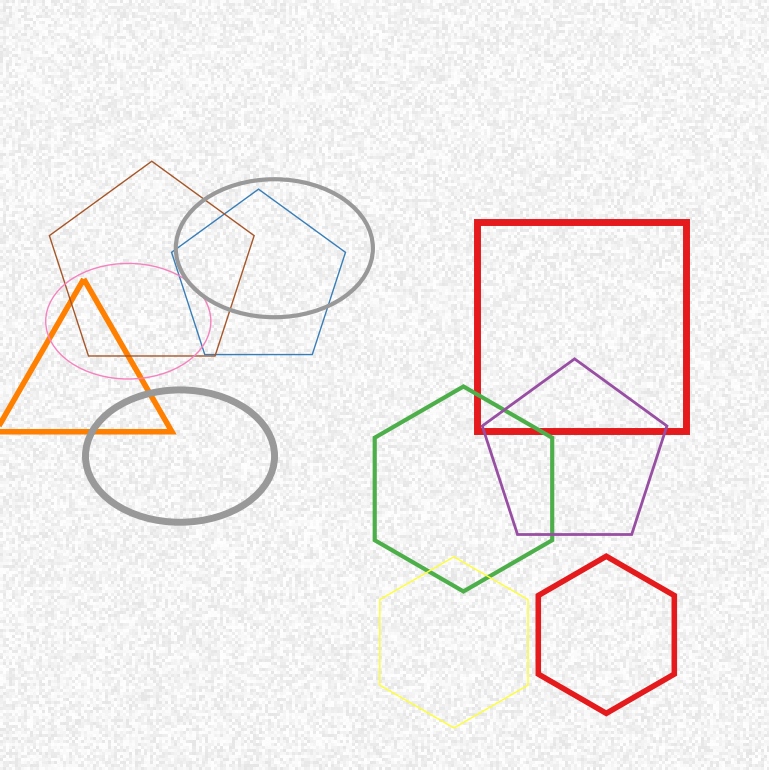[{"shape": "square", "thickness": 2.5, "radius": 0.68, "center": [0.755, 0.576]}, {"shape": "hexagon", "thickness": 2, "radius": 0.51, "center": [0.787, 0.176]}, {"shape": "pentagon", "thickness": 0.5, "radius": 0.59, "center": [0.336, 0.636]}, {"shape": "hexagon", "thickness": 1.5, "radius": 0.67, "center": [0.602, 0.365]}, {"shape": "pentagon", "thickness": 1, "radius": 0.63, "center": [0.746, 0.408]}, {"shape": "triangle", "thickness": 2, "radius": 0.66, "center": [0.109, 0.505]}, {"shape": "hexagon", "thickness": 0.5, "radius": 0.56, "center": [0.589, 0.166]}, {"shape": "pentagon", "thickness": 0.5, "radius": 0.7, "center": [0.197, 0.651]}, {"shape": "oval", "thickness": 0.5, "radius": 0.54, "center": [0.167, 0.583]}, {"shape": "oval", "thickness": 2.5, "radius": 0.61, "center": [0.234, 0.408]}, {"shape": "oval", "thickness": 1.5, "radius": 0.64, "center": [0.356, 0.678]}]